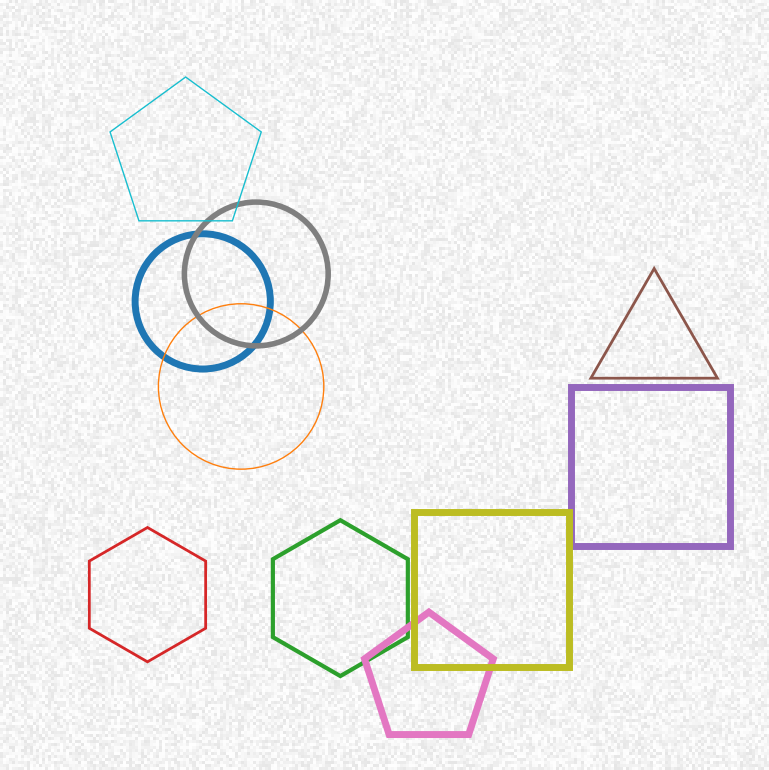[{"shape": "circle", "thickness": 2.5, "radius": 0.44, "center": [0.263, 0.609]}, {"shape": "circle", "thickness": 0.5, "radius": 0.54, "center": [0.313, 0.498]}, {"shape": "hexagon", "thickness": 1.5, "radius": 0.51, "center": [0.442, 0.223]}, {"shape": "hexagon", "thickness": 1, "radius": 0.44, "center": [0.192, 0.228]}, {"shape": "square", "thickness": 2.5, "radius": 0.52, "center": [0.845, 0.394]}, {"shape": "triangle", "thickness": 1, "radius": 0.47, "center": [0.85, 0.556]}, {"shape": "pentagon", "thickness": 2.5, "radius": 0.44, "center": [0.557, 0.117]}, {"shape": "circle", "thickness": 2, "radius": 0.47, "center": [0.333, 0.644]}, {"shape": "square", "thickness": 2.5, "radius": 0.5, "center": [0.638, 0.235]}, {"shape": "pentagon", "thickness": 0.5, "radius": 0.52, "center": [0.241, 0.797]}]